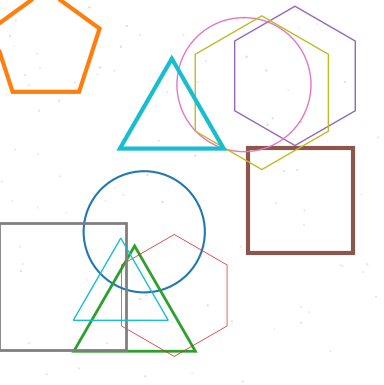[{"shape": "circle", "thickness": 1.5, "radius": 0.79, "center": [0.375, 0.398]}, {"shape": "pentagon", "thickness": 3, "radius": 0.73, "center": [0.119, 0.88]}, {"shape": "triangle", "thickness": 2, "radius": 0.91, "center": [0.35, 0.179]}, {"shape": "hexagon", "thickness": 0.5, "radius": 0.79, "center": [0.453, 0.233]}, {"shape": "hexagon", "thickness": 1, "radius": 0.9, "center": [0.766, 0.803]}, {"shape": "square", "thickness": 3, "radius": 0.68, "center": [0.781, 0.48]}, {"shape": "circle", "thickness": 1, "radius": 0.87, "center": [0.634, 0.78]}, {"shape": "square", "thickness": 2, "radius": 0.82, "center": [0.162, 0.256]}, {"shape": "hexagon", "thickness": 1, "radius": 1.0, "center": [0.68, 0.759]}, {"shape": "triangle", "thickness": 3, "radius": 0.78, "center": [0.446, 0.692]}, {"shape": "triangle", "thickness": 1, "radius": 0.71, "center": [0.314, 0.239]}]